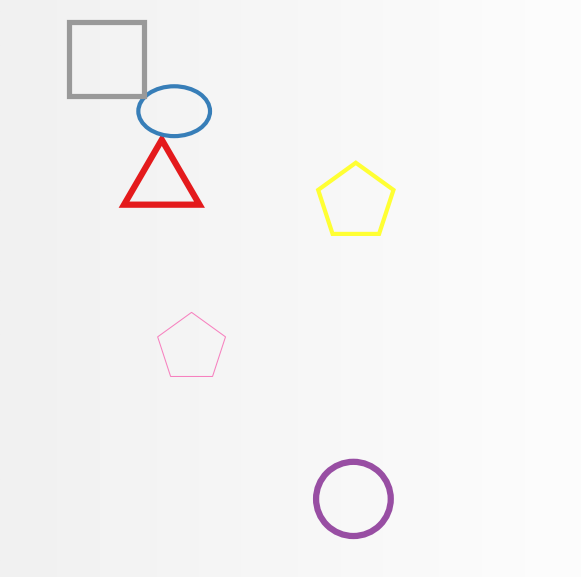[{"shape": "triangle", "thickness": 3, "radius": 0.37, "center": [0.278, 0.682]}, {"shape": "oval", "thickness": 2, "radius": 0.31, "center": [0.3, 0.807]}, {"shape": "circle", "thickness": 3, "radius": 0.32, "center": [0.608, 0.135]}, {"shape": "pentagon", "thickness": 2, "radius": 0.34, "center": [0.612, 0.649]}, {"shape": "pentagon", "thickness": 0.5, "radius": 0.31, "center": [0.33, 0.397]}, {"shape": "square", "thickness": 2.5, "radius": 0.32, "center": [0.183, 0.897]}]